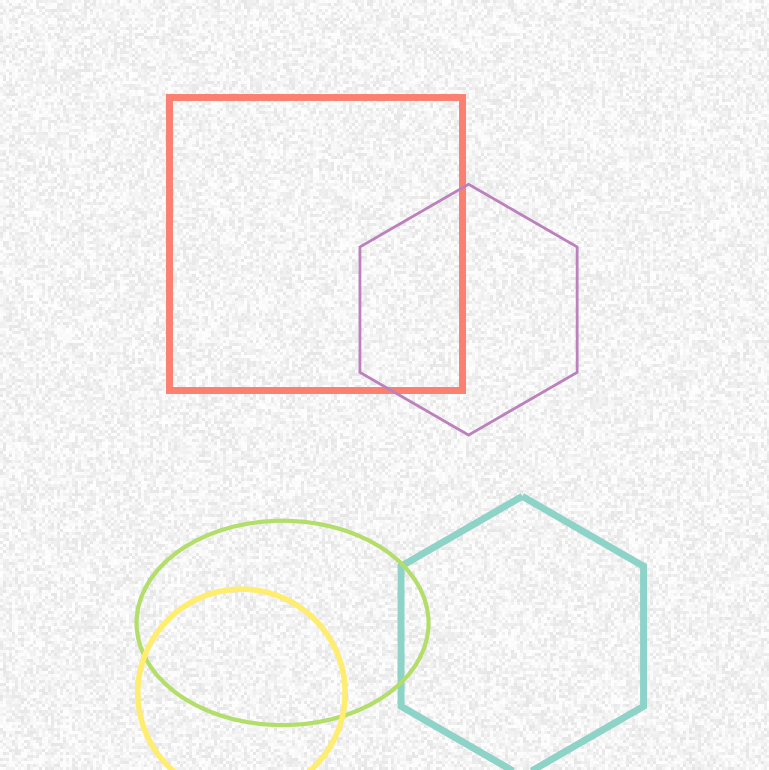[{"shape": "hexagon", "thickness": 2.5, "radius": 0.91, "center": [0.678, 0.174]}, {"shape": "square", "thickness": 2.5, "radius": 0.95, "center": [0.41, 0.683]}, {"shape": "oval", "thickness": 1.5, "radius": 0.95, "center": [0.367, 0.191]}, {"shape": "hexagon", "thickness": 1, "radius": 0.81, "center": [0.608, 0.598]}, {"shape": "circle", "thickness": 2, "radius": 0.67, "center": [0.314, 0.1]}]